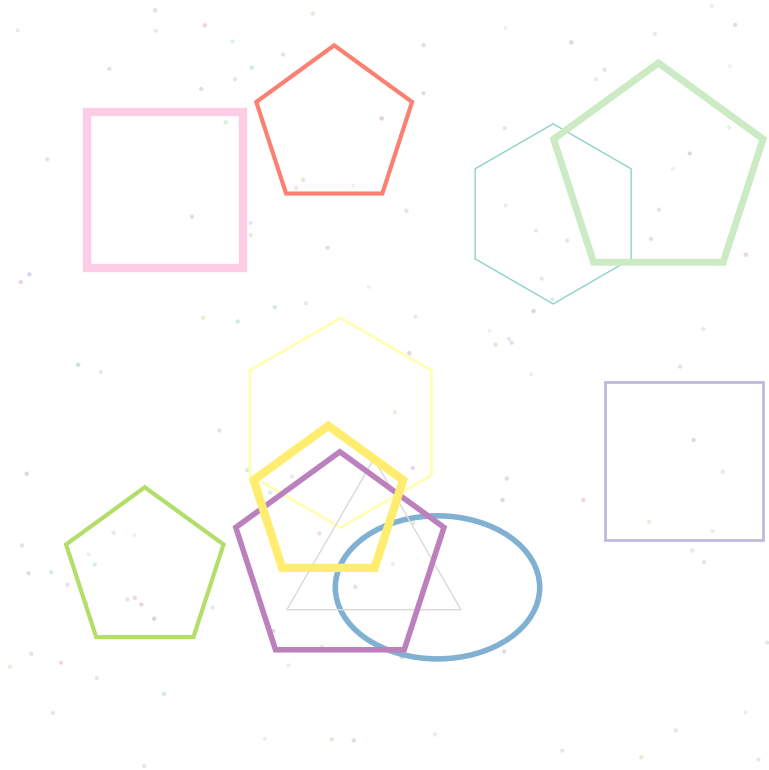[{"shape": "hexagon", "thickness": 0.5, "radius": 0.58, "center": [0.718, 0.722]}, {"shape": "hexagon", "thickness": 1, "radius": 0.68, "center": [0.442, 0.451]}, {"shape": "square", "thickness": 1, "radius": 0.51, "center": [0.889, 0.401]}, {"shape": "pentagon", "thickness": 1.5, "radius": 0.53, "center": [0.434, 0.835]}, {"shape": "oval", "thickness": 2, "radius": 0.66, "center": [0.568, 0.237]}, {"shape": "pentagon", "thickness": 1.5, "radius": 0.54, "center": [0.188, 0.26]}, {"shape": "square", "thickness": 3, "radius": 0.51, "center": [0.214, 0.753]}, {"shape": "triangle", "thickness": 0.5, "radius": 0.65, "center": [0.486, 0.273]}, {"shape": "pentagon", "thickness": 2, "radius": 0.71, "center": [0.441, 0.271]}, {"shape": "pentagon", "thickness": 2.5, "radius": 0.72, "center": [0.855, 0.775]}, {"shape": "pentagon", "thickness": 3, "radius": 0.51, "center": [0.426, 0.345]}]